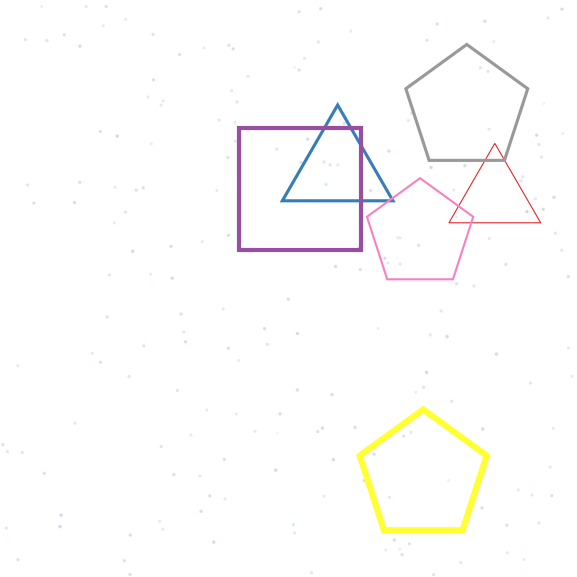[{"shape": "triangle", "thickness": 0.5, "radius": 0.46, "center": [0.857, 0.659]}, {"shape": "triangle", "thickness": 1.5, "radius": 0.55, "center": [0.585, 0.707]}, {"shape": "square", "thickness": 2, "radius": 0.53, "center": [0.519, 0.672]}, {"shape": "pentagon", "thickness": 3, "radius": 0.58, "center": [0.733, 0.174]}, {"shape": "pentagon", "thickness": 1, "radius": 0.48, "center": [0.727, 0.594]}, {"shape": "pentagon", "thickness": 1.5, "radius": 0.55, "center": [0.808, 0.811]}]